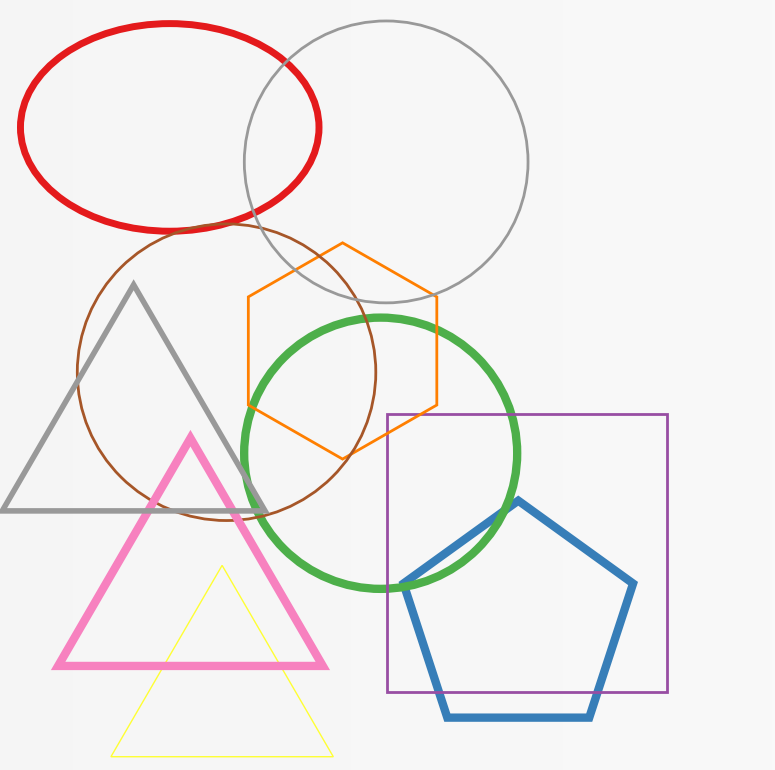[{"shape": "oval", "thickness": 2.5, "radius": 0.96, "center": [0.219, 0.835]}, {"shape": "pentagon", "thickness": 3, "radius": 0.78, "center": [0.669, 0.194]}, {"shape": "circle", "thickness": 3, "radius": 0.88, "center": [0.491, 0.411]}, {"shape": "square", "thickness": 1, "radius": 0.9, "center": [0.68, 0.282]}, {"shape": "hexagon", "thickness": 1, "radius": 0.7, "center": [0.442, 0.544]}, {"shape": "triangle", "thickness": 0.5, "radius": 0.83, "center": [0.287, 0.1]}, {"shape": "circle", "thickness": 1, "radius": 0.96, "center": [0.292, 0.517]}, {"shape": "triangle", "thickness": 3, "radius": 0.99, "center": [0.246, 0.234]}, {"shape": "circle", "thickness": 1, "radius": 0.92, "center": [0.498, 0.79]}, {"shape": "triangle", "thickness": 2, "radius": 0.98, "center": [0.172, 0.434]}]